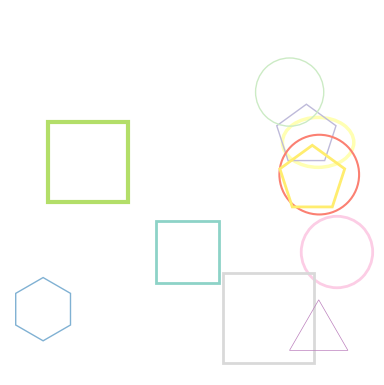[{"shape": "square", "thickness": 2, "radius": 0.41, "center": [0.487, 0.345]}, {"shape": "oval", "thickness": 2.5, "radius": 0.46, "center": [0.826, 0.63]}, {"shape": "pentagon", "thickness": 1, "radius": 0.4, "center": [0.796, 0.648]}, {"shape": "circle", "thickness": 1.5, "radius": 0.52, "center": [0.829, 0.546]}, {"shape": "hexagon", "thickness": 1, "radius": 0.41, "center": [0.112, 0.197]}, {"shape": "square", "thickness": 3, "radius": 0.52, "center": [0.229, 0.579]}, {"shape": "circle", "thickness": 2, "radius": 0.46, "center": [0.875, 0.345]}, {"shape": "square", "thickness": 2, "radius": 0.59, "center": [0.697, 0.174]}, {"shape": "triangle", "thickness": 0.5, "radius": 0.44, "center": [0.828, 0.134]}, {"shape": "circle", "thickness": 1, "radius": 0.44, "center": [0.752, 0.761]}, {"shape": "pentagon", "thickness": 2, "radius": 0.44, "center": [0.811, 0.534]}]